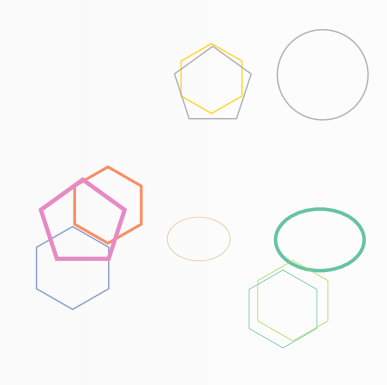[{"shape": "oval", "thickness": 2.5, "radius": 0.57, "center": [0.825, 0.377]}, {"shape": "hexagon", "thickness": 0.5, "radius": 0.51, "center": [0.73, 0.198]}, {"shape": "hexagon", "thickness": 2, "radius": 0.5, "center": [0.279, 0.467]}, {"shape": "hexagon", "thickness": 1, "radius": 0.54, "center": [0.187, 0.304]}, {"shape": "pentagon", "thickness": 3, "radius": 0.57, "center": [0.214, 0.42]}, {"shape": "hexagon", "thickness": 0.5, "radius": 0.52, "center": [0.756, 0.219]}, {"shape": "hexagon", "thickness": 1, "radius": 0.45, "center": [0.546, 0.796]}, {"shape": "oval", "thickness": 0.5, "radius": 0.41, "center": [0.513, 0.379]}, {"shape": "pentagon", "thickness": 1, "radius": 0.52, "center": [0.549, 0.776]}, {"shape": "circle", "thickness": 1, "radius": 0.59, "center": [0.833, 0.806]}]